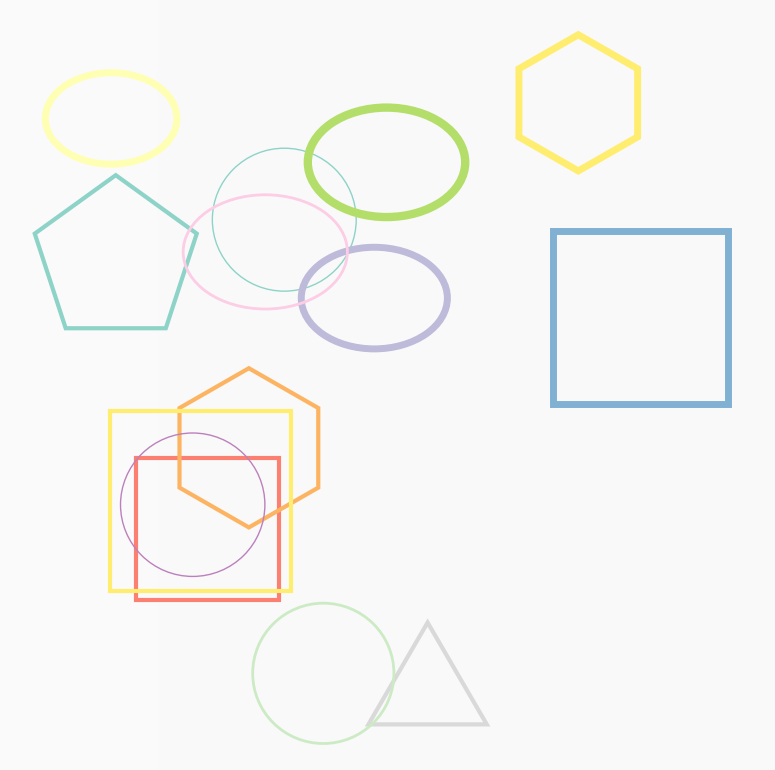[{"shape": "circle", "thickness": 0.5, "radius": 0.46, "center": [0.367, 0.715]}, {"shape": "pentagon", "thickness": 1.5, "radius": 0.55, "center": [0.149, 0.663]}, {"shape": "oval", "thickness": 2.5, "radius": 0.42, "center": [0.143, 0.846]}, {"shape": "oval", "thickness": 2.5, "radius": 0.47, "center": [0.483, 0.613]}, {"shape": "square", "thickness": 1.5, "radius": 0.46, "center": [0.268, 0.313]}, {"shape": "square", "thickness": 2.5, "radius": 0.56, "center": [0.827, 0.588]}, {"shape": "hexagon", "thickness": 1.5, "radius": 0.52, "center": [0.321, 0.418]}, {"shape": "oval", "thickness": 3, "radius": 0.51, "center": [0.499, 0.789]}, {"shape": "oval", "thickness": 1, "radius": 0.53, "center": [0.342, 0.673]}, {"shape": "triangle", "thickness": 1.5, "radius": 0.44, "center": [0.552, 0.103]}, {"shape": "circle", "thickness": 0.5, "radius": 0.47, "center": [0.249, 0.345]}, {"shape": "circle", "thickness": 1, "radius": 0.46, "center": [0.417, 0.126]}, {"shape": "square", "thickness": 1.5, "radius": 0.58, "center": [0.258, 0.349]}, {"shape": "hexagon", "thickness": 2.5, "radius": 0.44, "center": [0.746, 0.866]}]